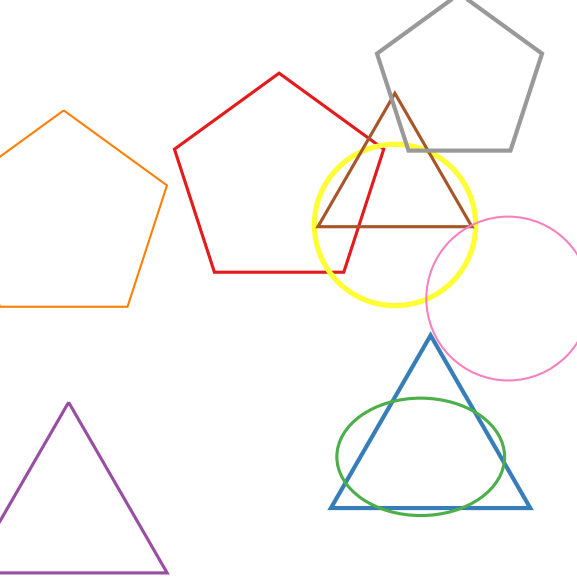[{"shape": "pentagon", "thickness": 1.5, "radius": 0.95, "center": [0.483, 0.682]}, {"shape": "triangle", "thickness": 2, "radius": 1.0, "center": [0.746, 0.219]}, {"shape": "oval", "thickness": 1.5, "radius": 0.73, "center": [0.729, 0.208]}, {"shape": "triangle", "thickness": 1.5, "radius": 0.99, "center": [0.119, 0.106]}, {"shape": "pentagon", "thickness": 1, "radius": 0.94, "center": [0.11, 0.62]}, {"shape": "circle", "thickness": 2.5, "radius": 0.7, "center": [0.684, 0.61]}, {"shape": "triangle", "thickness": 1.5, "radius": 0.77, "center": [0.684, 0.684]}, {"shape": "circle", "thickness": 1, "radius": 0.71, "center": [0.88, 0.482]}, {"shape": "pentagon", "thickness": 2, "radius": 0.75, "center": [0.796, 0.86]}]